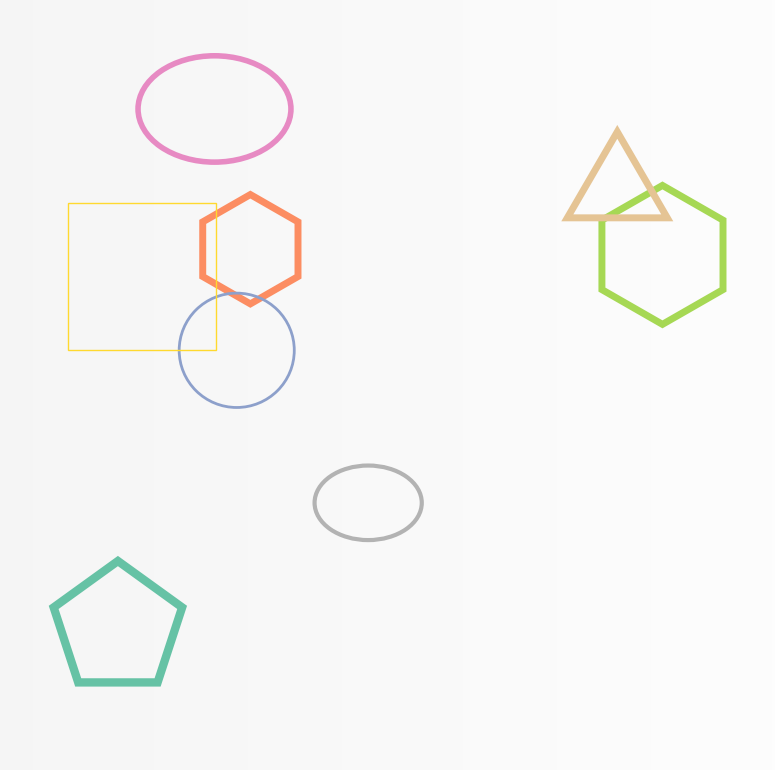[{"shape": "pentagon", "thickness": 3, "radius": 0.44, "center": [0.152, 0.184]}, {"shape": "hexagon", "thickness": 2.5, "radius": 0.35, "center": [0.323, 0.676]}, {"shape": "circle", "thickness": 1, "radius": 0.37, "center": [0.305, 0.545]}, {"shape": "oval", "thickness": 2, "radius": 0.49, "center": [0.277, 0.858]}, {"shape": "hexagon", "thickness": 2.5, "radius": 0.45, "center": [0.855, 0.669]}, {"shape": "square", "thickness": 0.5, "radius": 0.48, "center": [0.183, 0.64]}, {"shape": "triangle", "thickness": 2.5, "radius": 0.37, "center": [0.797, 0.754]}, {"shape": "oval", "thickness": 1.5, "radius": 0.35, "center": [0.475, 0.347]}]